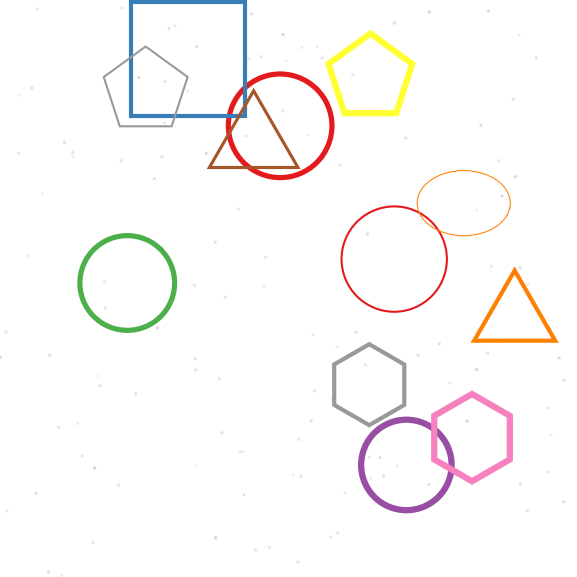[{"shape": "circle", "thickness": 2.5, "radius": 0.45, "center": [0.485, 0.781]}, {"shape": "circle", "thickness": 1, "radius": 0.46, "center": [0.683, 0.55]}, {"shape": "square", "thickness": 2, "radius": 0.49, "center": [0.325, 0.897]}, {"shape": "circle", "thickness": 2.5, "radius": 0.41, "center": [0.22, 0.509]}, {"shape": "circle", "thickness": 3, "radius": 0.39, "center": [0.704, 0.194]}, {"shape": "triangle", "thickness": 2, "radius": 0.41, "center": [0.891, 0.45]}, {"shape": "oval", "thickness": 0.5, "radius": 0.4, "center": [0.803, 0.647]}, {"shape": "pentagon", "thickness": 3, "radius": 0.38, "center": [0.641, 0.865]}, {"shape": "triangle", "thickness": 1.5, "radius": 0.44, "center": [0.439, 0.753]}, {"shape": "hexagon", "thickness": 3, "radius": 0.38, "center": [0.817, 0.241]}, {"shape": "hexagon", "thickness": 2, "radius": 0.35, "center": [0.639, 0.333]}, {"shape": "pentagon", "thickness": 1, "radius": 0.38, "center": [0.252, 0.842]}]